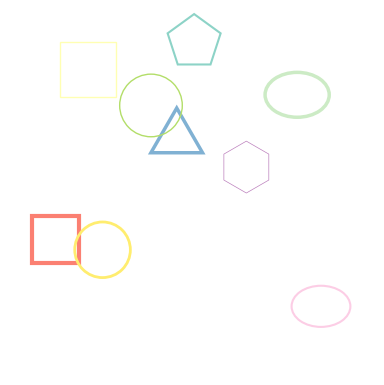[{"shape": "pentagon", "thickness": 1.5, "radius": 0.36, "center": [0.504, 0.891]}, {"shape": "square", "thickness": 1, "radius": 0.36, "center": [0.228, 0.82]}, {"shape": "square", "thickness": 3, "radius": 0.3, "center": [0.145, 0.378]}, {"shape": "triangle", "thickness": 2.5, "radius": 0.39, "center": [0.459, 0.642]}, {"shape": "circle", "thickness": 1, "radius": 0.41, "center": [0.392, 0.726]}, {"shape": "oval", "thickness": 1.5, "radius": 0.38, "center": [0.834, 0.204]}, {"shape": "hexagon", "thickness": 0.5, "radius": 0.34, "center": [0.64, 0.566]}, {"shape": "oval", "thickness": 2.5, "radius": 0.42, "center": [0.772, 0.754]}, {"shape": "circle", "thickness": 2, "radius": 0.36, "center": [0.266, 0.351]}]